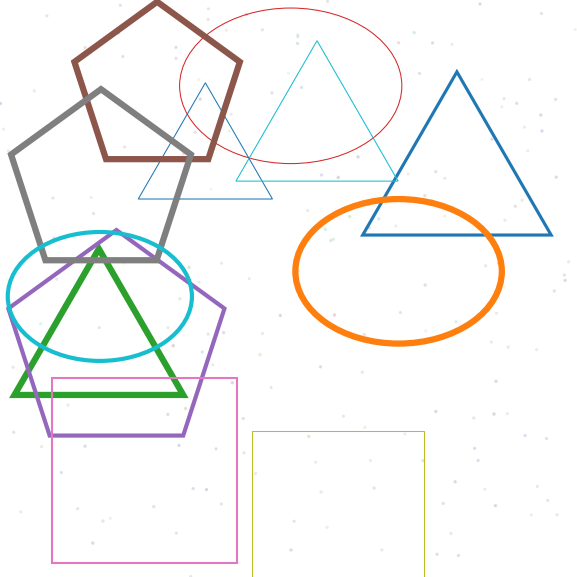[{"shape": "triangle", "thickness": 1.5, "radius": 0.94, "center": [0.791, 0.686]}, {"shape": "triangle", "thickness": 0.5, "radius": 0.67, "center": [0.356, 0.722]}, {"shape": "oval", "thickness": 3, "radius": 0.89, "center": [0.69, 0.529]}, {"shape": "triangle", "thickness": 3, "radius": 0.84, "center": [0.171, 0.4]}, {"shape": "oval", "thickness": 0.5, "radius": 0.96, "center": [0.503, 0.851]}, {"shape": "pentagon", "thickness": 2, "radius": 0.98, "center": [0.202, 0.404]}, {"shape": "pentagon", "thickness": 3, "radius": 0.75, "center": [0.272, 0.845]}, {"shape": "square", "thickness": 1, "radius": 0.8, "center": [0.251, 0.184]}, {"shape": "pentagon", "thickness": 3, "radius": 0.82, "center": [0.175, 0.681]}, {"shape": "square", "thickness": 0.5, "radius": 0.74, "center": [0.585, 0.104]}, {"shape": "oval", "thickness": 2, "radius": 0.8, "center": [0.173, 0.486]}, {"shape": "triangle", "thickness": 0.5, "radius": 0.81, "center": [0.549, 0.767]}]